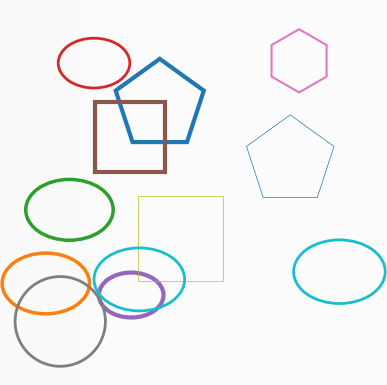[{"shape": "pentagon", "thickness": 0.5, "radius": 0.59, "center": [0.749, 0.583]}, {"shape": "pentagon", "thickness": 3, "radius": 0.6, "center": [0.412, 0.728]}, {"shape": "oval", "thickness": 2.5, "radius": 0.56, "center": [0.118, 0.264]}, {"shape": "oval", "thickness": 2.5, "radius": 0.56, "center": [0.179, 0.455]}, {"shape": "oval", "thickness": 2, "radius": 0.46, "center": [0.243, 0.836]}, {"shape": "oval", "thickness": 3, "radius": 0.42, "center": [0.339, 0.234]}, {"shape": "square", "thickness": 3, "radius": 0.45, "center": [0.334, 0.644]}, {"shape": "hexagon", "thickness": 1.5, "radius": 0.41, "center": [0.772, 0.842]}, {"shape": "circle", "thickness": 2, "radius": 0.58, "center": [0.155, 0.165]}, {"shape": "square", "thickness": 0.5, "radius": 0.55, "center": [0.466, 0.382]}, {"shape": "oval", "thickness": 2, "radius": 0.59, "center": [0.876, 0.294]}, {"shape": "oval", "thickness": 2, "radius": 0.58, "center": [0.36, 0.274]}]